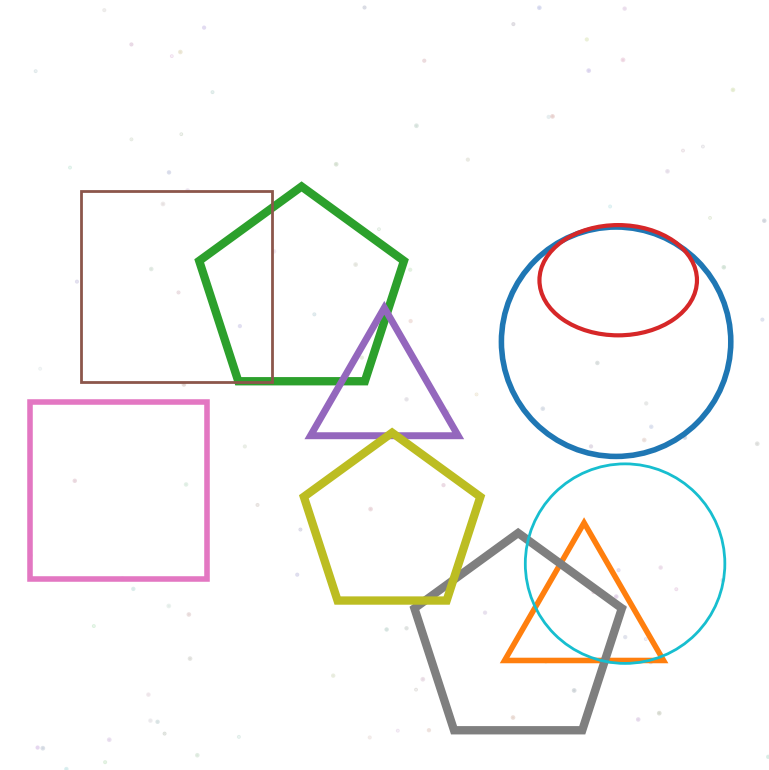[{"shape": "circle", "thickness": 2, "radius": 0.74, "center": [0.8, 0.556]}, {"shape": "triangle", "thickness": 2, "radius": 0.6, "center": [0.759, 0.202]}, {"shape": "pentagon", "thickness": 3, "radius": 0.7, "center": [0.392, 0.618]}, {"shape": "oval", "thickness": 1.5, "radius": 0.51, "center": [0.803, 0.636]}, {"shape": "triangle", "thickness": 2.5, "radius": 0.55, "center": [0.499, 0.489]}, {"shape": "square", "thickness": 1, "radius": 0.62, "center": [0.229, 0.628]}, {"shape": "square", "thickness": 2, "radius": 0.57, "center": [0.154, 0.363]}, {"shape": "pentagon", "thickness": 3, "radius": 0.71, "center": [0.673, 0.166]}, {"shape": "pentagon", "thickness": 3, "radius": 0.6, "center": [0.509, 0.318]}, {"shape": "circle", "thickness": 1, "radius": 0.65, "center": [0.812, 0.268]}]